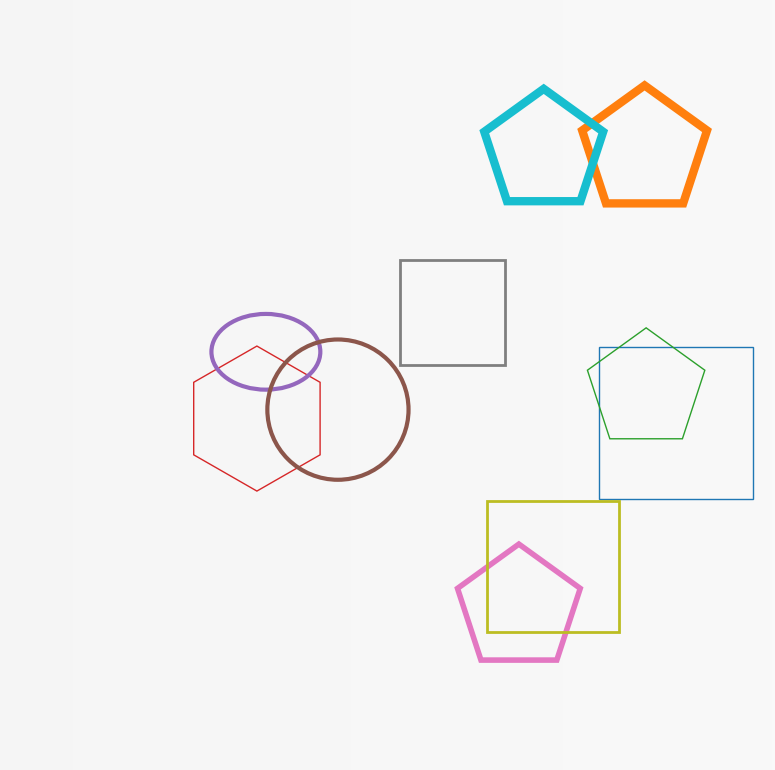[{"shape": "square", "thickness": 0.5, "radius": 0.5, "center": [0.872, 0.451]}, {"shape": "pentagon", "thickness": 3, "radius": 0.42, "center": [0.832, 0.804]}, {"shape": "pentagon", "thickness": 0.5, "radius": 0.4, "center": [0.834, 0.495]}, {"shape": "hexagon", "thickness": 0.5, "radius": 0.47, "center": [0.331, 0.456]}, {"shape": "oval", "thickness": 1.5, "radius": 0.35, "center": [0.343, 0.543]}, {"shape": "circle", "thickness": 1.5, "radius": 0.46, "center": [0.436, 0.468]}, {"shape": "pentagon", "thickness": 2, "radius": 0.42, "center": [0.67, 0.21]}, {"shape": "square", "thickness": 1, "radius": 0.34, "center": [0.584, 0.594]}, {"shape": "square", "thickness": 1, "radius": 0.43, "center": [0.714, 0.264]}, {"shape": "pentagon", "thickness": 3, "radius": 0.4, "center": [0.702, 0.804]}]